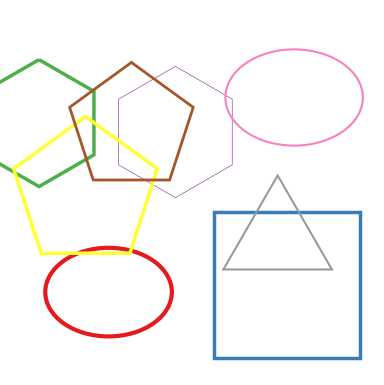[{"shape": "oval", "thickness": 3, "radius": 0.82, "center": [0.282, 0.241]}, {"shape": "square", "thickness": 2.5, "radius": 0.95, "center": [0.746, 0.26]}, {"shape": "hexagon", "thickness": 2.5, "radius": 0.82, "center": [0.101, 0.68]}, {"shape": "hexagon", "thickness": 0.5, "radius": 0.85, "center": [0.456, 0.657]}, {"shape": "pentagon", "thickness": 2.5, "radius": 0.98, "center": [0.222, 0.501]}, {"shape": "pentagon", "thickness": 2, "radius": 0.84, "center": [0.341, 0.669]}, {"shape": "oval", "thickness": 1.5, "radius": 0.89, "center": [0.764, 0.747]}, {"shape": "triangle", "thickness": 1.5, "radius": 0.81, "center": [0.721, 0.381]}]